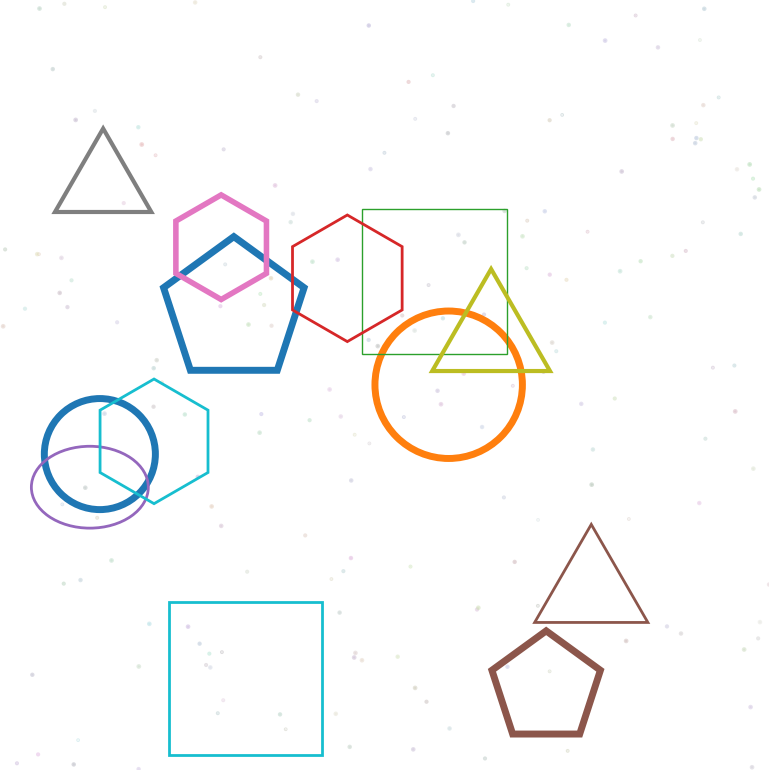[{"shape": "pentagon", "thickness": 2.5, "radius": 0.48, "center": [0.304, 0.597]}, {"shape": "circle", "thickness": 2.5, "radius": 0.36, "center": [0.13, 0.41]}, {"shape": "circle", "thickness": 2.5, "radius": 0.48, "center": [0.583, 0.5]}, {"shape": "square", "thickness": 0.5, "radius": 0.47, "center": [0.564, 0.635]}, {"shape": "hexagon", "thickness": 1, "radius": 0.41, "center": [0.451, 0.639]}, {"shape": "oval", "thickness": 1, "radius": 0.38, "center": [0.117, 0.367]}, {"shape": "pentagon", "thickness": 2.5, "radius": 0.37, "center": [0.709, 0.107]}, {"shape": "triangle", "thickness": 1, "radius": 0.42, "center": [0.768, 0.234]}, {"shape": "hexagon", "thickness": 2, "radius": 0.34, "center": [0.287, 0.679]}, {"shape": "triangle", "thickness": 1.5, "radius": 0.36, "center": [0.134, 0.761]}, {"shape": "triangle", "thickness": 1.5, "radius": 0.44, "center": [0.638, 0.562]}, {"shape": "square", "thickness": 1, "radius": 0.5, "center": [0.319, 0.119]}, {"shape": "hexagon", "thickness": 1, "radius": 0.4, "center": [0.2, 0.427]}]